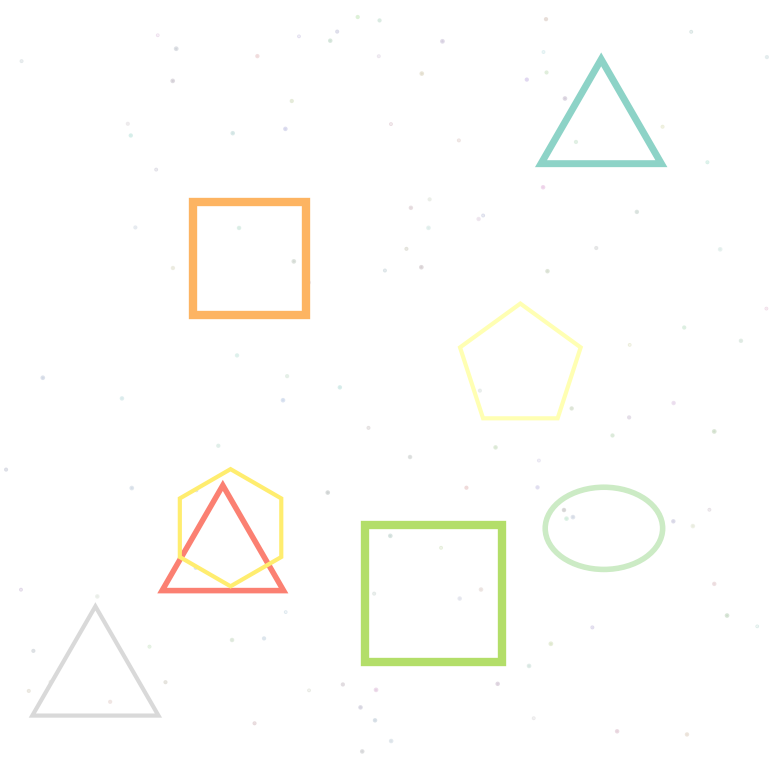[{"shape": "triangle", "thickness": 2.5, "radius": 0.45, "center": [0.781, 0.833]}, {"shape": "pentagon", "thickness": 1.5, "radius": 0.41, "center": [0.676, 0.523]}, {"shape": "triangle", "thickness": 2, "radius": 0.46, "center": [0.289, 0.279]}, {"shape": "square", "thickness": 3, "radius": 0.37, "center": [0.324, 0.664]}, {"shape": "square", "thickness": 3, "radius": 0.45, "center": [0.563, 0.229]}, {"shape": "triangle", "thickness": 1.5, "radius": 0.47, "center": [0.124, 0.118]}, {"shape": "oval", "thickness": 2, "radius": 0.38, "center": [0.784, 0.314]}, {"shape": "hexagon", "thickness": 1.5, "radius": 0.38, "center": [0.299, 0.315]}]